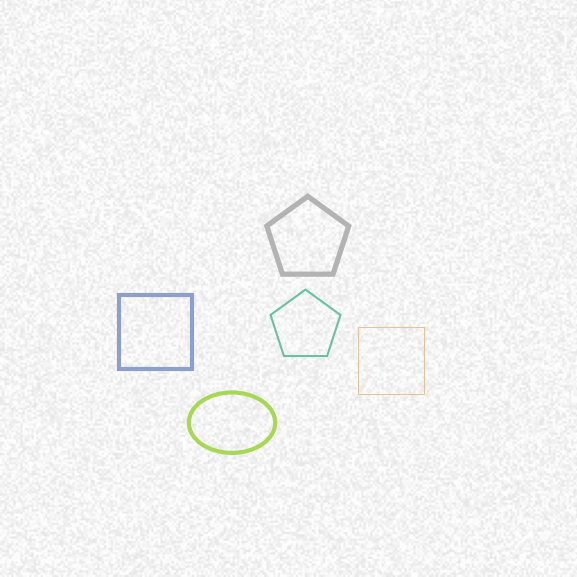[{"shape": "pentagon", "thickness": 1, "radius": 0.32, "center": [0.529, 0.434]}, {"shape": "square", "thickness": 2, "radius": 0.32, "center": [0.269, 0.424]}, {"shape": "oval", "thickness": 2, "radius": 0.37, "center": [0.402, 0.267]}, {"shape": "square", "thickness": 0.5, "radius": 0.29, "center": [0.677, 0.375]}, {"shape": "pentagon", "thickness": 2.5, "radius": 0.37, "center": [0.533, 0.585]}]